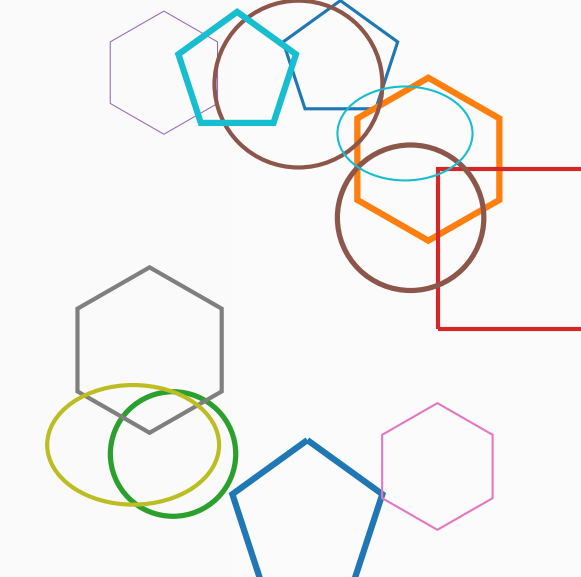[{"shape": "pentagon", "thickness": 3, "radius": 0.68, "center": [0.529, 0.101]}, {"shape": "pentagon", "thickness": 1.5, "radius": 0.52, "center": [0.586, 0.895]}, {"shape": "hexagon", "thickness": 3, "radius": 0.71, "center": [0.737, 0.723]}, {"shape": "circle", "thickness": 2.5, "radius": 0.54, "center": [0.298, 0.213]}, {"shape": "square", "thickness": 2, "radius": 0.69, "center": [0.893, 0.568]}, {"shape": "hexagon", "thickness": 0.5, "radius": 0.53, "center": [0.282, 0.873]}, {"shape": "circle", "thickness": 2, "radius": 0.72, "center": [0.513, 0.854]}, {"shape": "circle", "thickness": 2.5, "radius": 0.63, "center": [0.706, 0.622]}, {"shape": "hexagon", "thickness": 1, "radius": 0.55, "center": [0.753, 0.191]}, {"shape": "hexagon", "thickness": 2, "radius": 0.72, "center": [0.257, 0.393]}, {"shape": "oval", "thickness": 2, "radius": 0.74, "center": [0.229, 0.229]}, {"shape": "oval", "thickness": 1, "radius": 0.58, "center": [0.697, 0.768]}, {"shape": "pentagon", "thickness": 3, "radius": 0.53, "center": [0.408, 0.872]}]